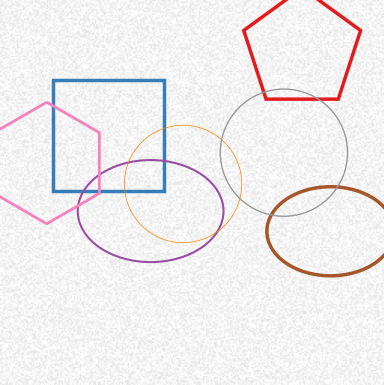[{"shape": "pentagon", "thickness": 2.5, "radius": 0.8, "center": [0.785, 0.872]}, {"shape": "square", "thickness": 2.5, "radius": 0.72, "center": [0.281, 0.648]}, {"shape": "oval", "thickness": 1.5, "radius": 0.95, "center": [0.391, 0.452]}, {"shape": "circle", "thickness": 0.5, "radius": 0.76, "center": [0.476, 0.522]}, {"shape": "oval", "thickness": 2.5, "radius": 0.83, "center": [0.858, 0.399]}, {"shape": "hexagon", "thickness": 2, "radius": 0.79, "center": [0.121, 0.577]}, {"shape": "circle", "thickness": 1, "radius": 0.83, "center": [0.737, 0.603]}]